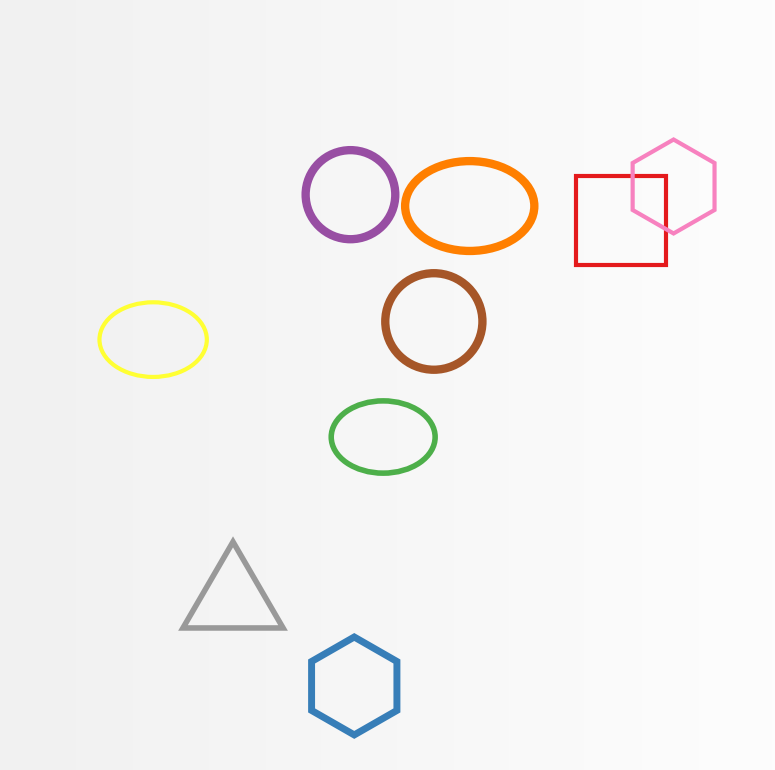[{"shape": "square", "thickness": 1.5, "radius": 0.29, "center": [0.802, 0.713]}, {"shape": "hexagon", "thickness": 2.5, "radius": 0.32, "center": [0.457, 0.109]}, {"shape": "oval", "thickness": 2, "radius": 0.34, "center": [0.494, 0.432]}, {"shape": "circle", "thickness": 3, "radius": 0.29, "center": [0.452, 0.747]}, {"shape": "oval", "thickness": 3, "radius": 0.42, "center": [0.606, 0.732]}, {"shape": "oval", "thickness": 1.5, "radius": 0.35, "center": [0.198, 0.559]}, {"shape": "circle", "thickness": 3, "radius": 0.31, "center": [0.56, 0.583]}, {"shape": "hexagon", "thickness": 1.5, "radius": 0.31, "center": [0.869, 0.758]}, {"shape": "triangle", "thickness": 2, "radius": 0.37, "center": [0.301, 0.222]}]